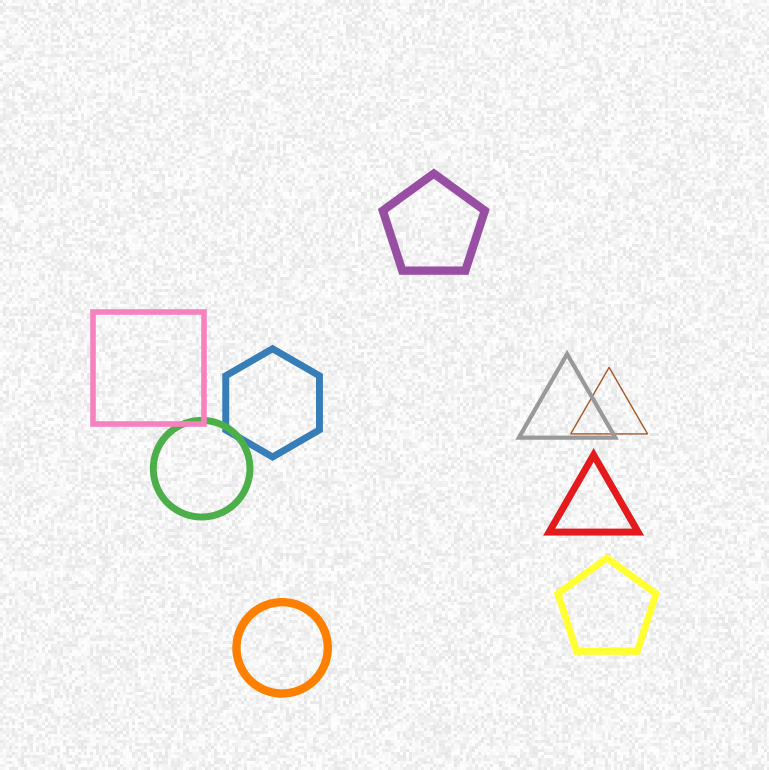[{"shape": "triangle", "thickness": 2.5, "radius": 0.33, "center": [0.771, 0.342]}, {"shape": "hexagon", "thickness": 2.5, "radius": 0.35, "center": [0.354, 0.477]}, {"shape": "circle", "thickness": 2.5, "radius": 0.31, "center": [0.262, 0.391]}, {"shape": "pentagon", "thickness": 3, "radius": 0.35, "center": [0.563, 0.705]}, {"shape": "circle", "thickness": 3, "radius": 0.3, "center": [0.366, 0.159]}, {"shape": "pentagon", "thickness": 2.5, "radius": 0.33, "center": [0.788, 0.208]}, {"shape": "triangle", "thickness": 0.5, "radius": 0.29, "center": [0.791, 0.465]}, {"shape": "square", "thickness": 2, "radius": 0.36, "center": [0.193, 0.522]}, {"shape": "triangle", "thickness": 1.5, "radius": 0.36, "center": [0.736, 0.468]}]